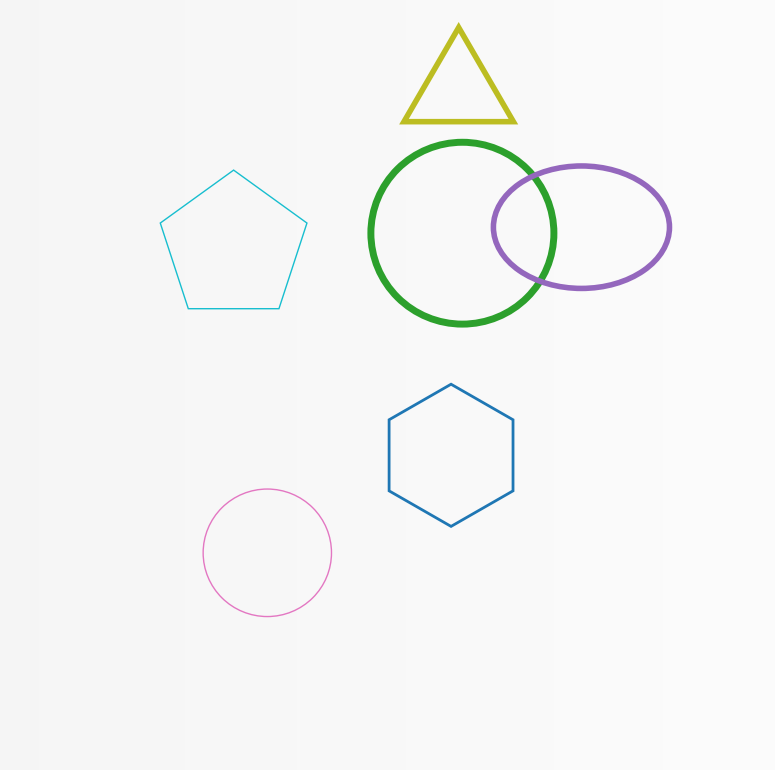[{"shape": "hexagon", "thickness": 1, "radius": 0.46, "center": [0.582, 0.409]}, {"shape": "circle", "thickness": 2.5, "radius": 0.59, "center": [0.597, 0.697]}, {"shape": "oval", "thickness": 2, "radius": 0.57, "center": [0.75, 0.705]}, {"shape": "circle", "thickness": 0.5, "radius": 0.41, "center": [0.345, 0.282]}, {"shape": "triangle", "thickness": 2, "radius": 0.41, "center": [0.592, 0.883]}, {"shape": "pentagon", "thickness": 0.5, "radius": 0.5, "center": [0.301, 0.68]}]